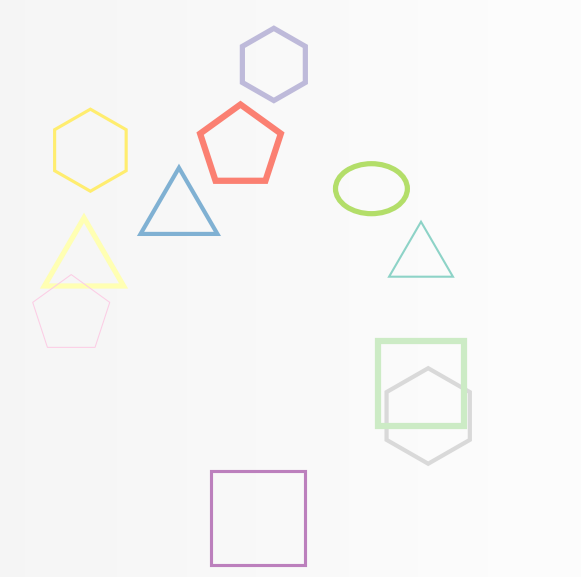[{"shape": "triangle", "thickness": 1, "radius": 0.32, "center": [0.724, 0.552]}, {"shape": "triangle", "thickness": 2.5, "radius": 0.39, "center": [0.145, 0.543]}, {"shape": "hexagon", "thickness": 2.5, "radius": 0.31, "center": [0.471, 0.888]}, {"shape": "pentagon", "thickness": 3, "radius": 0.37, "center": [0.414, 0.745]}, {"shape": "triangle", "thickness": 2, "radius": 0.38, "center": [0.308, 0.632]}, {"shape": "oval", "thickness": 2.5, "radius": 0.31, "center": [0.639, 0.672]}, {"shape": "pentagon", "thickness": 0.5, "radius": 0.35, "center": [0.123, 0.454]}, {"shape": "hexagon", "thickness": 2, "radius": 0.41, "center": [0.737, 0.279]}, {"shape": "square", "thickness": 1.5, "radius": 0.41, "center": [0.444, 0.102]}, {"shape": "square", "thickness": 3, "radius": 0.37, "center": [0.724, 0.335]}, {"shape": "hexagon", "thickness": 1.5, "radius": 0.36, "center": [0.156, 0.739]}]